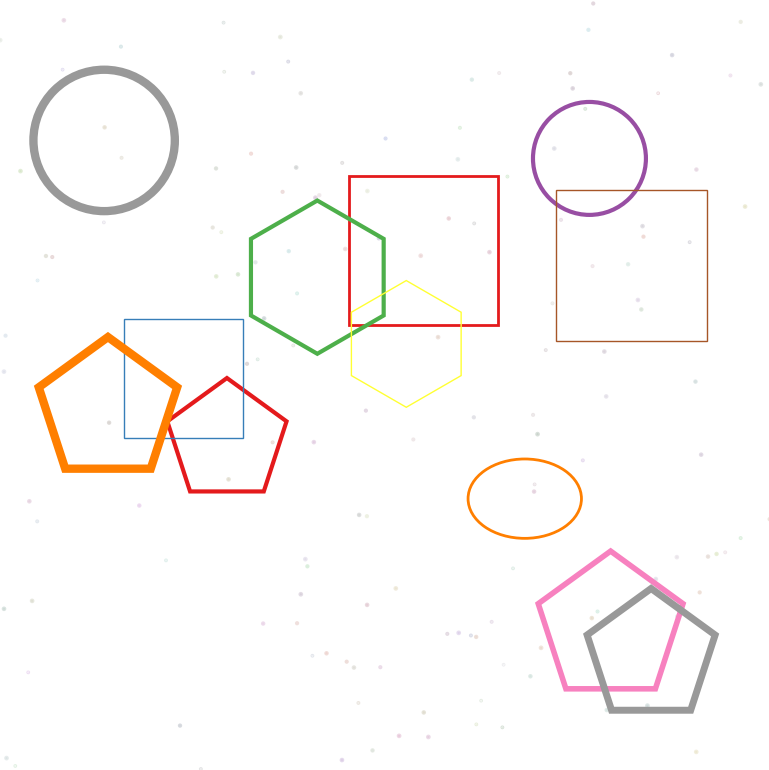[{"shape": "pentagon", "thickness": 1.5, "radius": 0.41, "center": [0.295, 0.428]}, {"shape": "square", "thickness": 1, "radius": 0.48, "center": [0.55, 0.674]}, {"shape": "square", "thickness": 0.5, "radius": 0.39, "center": [0.239, 0.509]}, {"shape": "hexagon", "thickness": 1.5, "radius": 0.5, "center": [0.412, 0.64]}, {"shape": "circle", "thickness": 1.5, "radius": 0.37, "center": [0.766, 0.794]}, {"shape": "oval", "thickness": 1, "radius": 0.37, "center": [0.682, 0.352]}, {"shape": "pentagon", "thickness": 3, "radius": 0.47, "center": [0.14, 0.468]}, {"shape": "hexagon", "thickness": 0.5, "radius": 0.41, "center": [0.528, 0.553]}, {"shape": "square", "thickness": 0.5, "radius": 0.49, "center": [0.82, 0.655]}, {"shape": "pentagon", "thickness": 2, "radius": 0.49, "center": [0.793, 0.185]}, {"shape": "circle", "thickness": 3, "radius": 0.46, "center": [0.135, 0.818]}, {"shape": "pentagon", "thickness": 2.5, "radius": 0.44, "center": [0.846, 0.148]}]